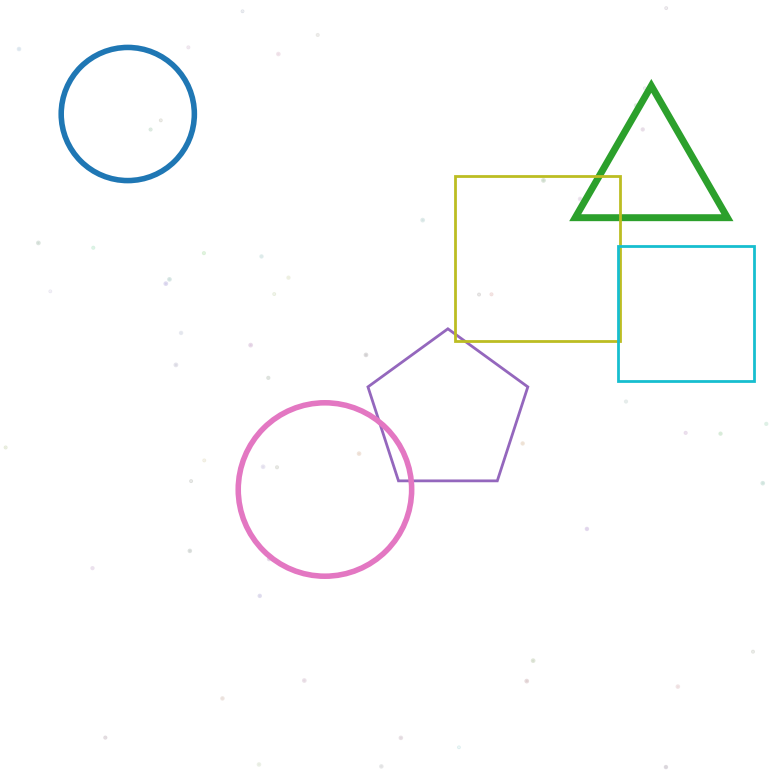[{"shape": "circle", "thickness": 2, "radius": 0.43, "center": [0.166, 0.852]}, {"shape": "triangle", "thickness": 2.5, "radius": 0.57, "center": [0.846, 0.774]}, {"shape": "pentagon", "thickness": 1, "radius": 0.55, "center": [0.582, 0.464]}, {"shape": "circle", "thickness": 2, "radius": 0.56, "center": [0.422, 0.364]}, {"shape": "square", "thickness": 1, "radius": 0.54, "center": [0.698, 0.664]}, {"shape": "square", "thickness": 1, "radius": 0.44, "center": [0.891, 0.593]}]